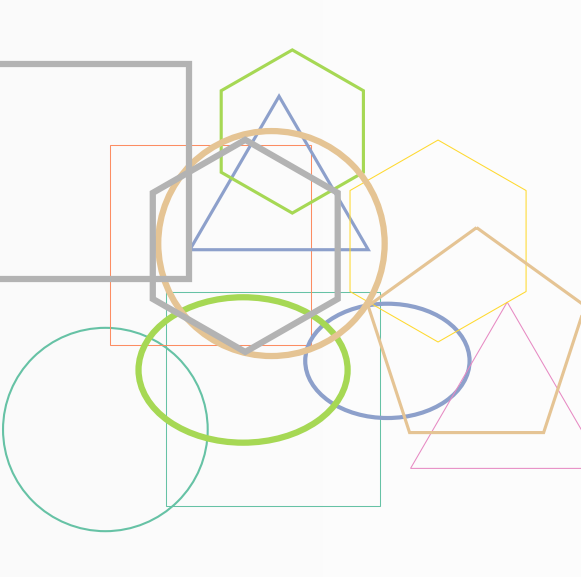[{"shape": "circle", "thickness": 1, "radius": 0.88, "center": [0.181, 0.255]}, {"shape": "square", "thickness": 0.5, "radius": 0.92, "center": [0.47, 0.308]}, {"shape": "square", "thickness": 0.5, "radius": 0.87, "center": [0.362, 0.574]}, {"shape": "triangle", "thickness": 1.5, "radius": 0.89, "center": [0.48, 0.655]}, {"shape": "oval", "thickness": 2, "radius": 0.71, "center": [0.667, 0.374]}, {"shape": "triangle", "thickness": 0.5, "radius": 0.96, "center": [0.873, 0.284]}, {"shape": "hexagon", "thickness": 1.5, "radius": 0.71, "center": [0.503, 0.771]}, {"shape": "oval", "thickness": 3, "radius": 0.9, "center": [0.418, 0.359]}, {"shape": "hexagon", "thickness": 0.5, "radius": 0.87, "center": [0.754, 0.582]}, {"shape": "circle", "thickness": 3, "radius": 0.97, "center": [0.467, 0.577]}, {"shape": "pentagon", "thickness": 1.5, "radius": 0.98, "center": [0.82, 0.409]}, {"shape": "hexagon", "thickness": 3, "radius": 0.92, "center": [0.422, 0.573]}, {"shape": "square", "thickness": 3, "radius": 0.93, "center": [0.139, 0.702]}]